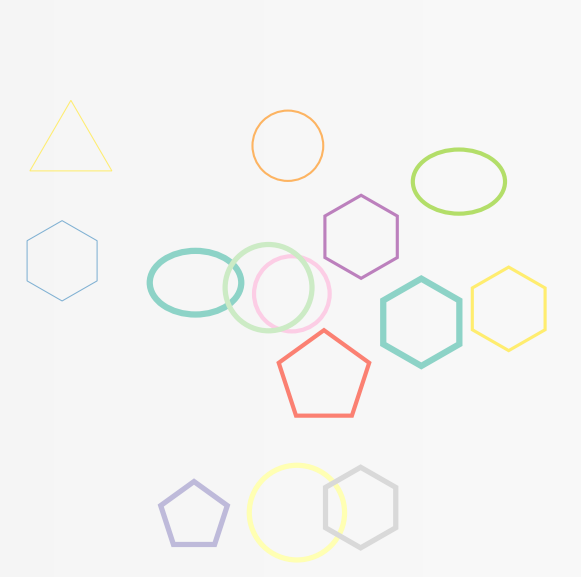[{"shape": "oval", "thickness": 3, "radius": 0.39, "center": [0.336, 0.51]}, {"shape": "hexagon", "thickness": 3, "radius": 0.38, "center": [0.725, 0.441]}, {"shape": "circle", "thickness": 2.5, "radius": 0.41, "center": [0.511, 0.111]}, {"shape": "pentagon", "thickness": 2.5, "radius": 0.3, "center": [0.334, 0.105]}, {"shape": "pentagon", "thickness": 2, "radius": 0.41, "center": [0.557, 0.346]}, {"shape": "hexagon", "thickness": 0.5, "radius": 0.35, "center": [0.107, 0.548]}, {"shape": "circle", "thickness": 1, "radius": 0.3, "center": [0.495, 0.747]}, {"shape": "oval", "thickness": 2, "radius": 0.4, "center": [0.79, 0.685]}, {"shape": "circle", "thickness": 2, "radius": 0.33, "center": [0.502, 0.49]}, {"shape": "hexagon", "thickness": 2.5, "radius": 0.35, "center": [0.62, 0.12]}, {"shape": "hexagon", "thickness": 1.5, "radius": 0.36, "center": [0.621, 0.589]}, {"shape": "circle", "thickness": 2.5, "radius": 0.37, "center": [0.462, 0.501]}, {"shape": "hexagon", "thickness": 1.5, "radius": 0.36, "center": [0.875, 0.464]}, {"shape": "triangle", "thickness": 0.5, "radius": 0.41, "center": [0.122, 0.744]}]